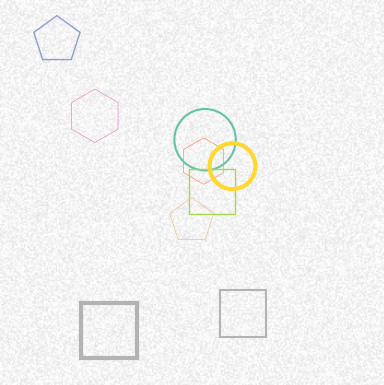[{"shape": "circle", "thickness": 1.5, "radius": 0.4, "center": [0.533, 0.637]}, {"shape": "hexagon", "thickness": 0.5, "radius": 0.3, "center": [0.529, 0.582]}, {"shape": "pentagon", "thickness": 1, "radius": 0.32, "center": [0.148, 0.896]}, {"shape": "hexagon", "thickness": 0.5, "radius": 0.35, "center": [0.246, 0.699]}, {"shape": "square", "thickness": 1, "radius": 0.29, "center": [0.551, 0.503]}, {"shape": "circle", "thickness": 3, "radius": 0.3, "center": [0.604, 0.568]}, {"shape": "pentagon", "thickness": 0.5, "radius": 0.3, "center": [0.498, 0.427]}, {"shape": "square", "thickness": 1.5, "radius": 0.3, "center": [0.632, 0.185]}, {"shape": "square", "thickness": 3, "radius": 0.36, "center": [0.284, 0.142]}]